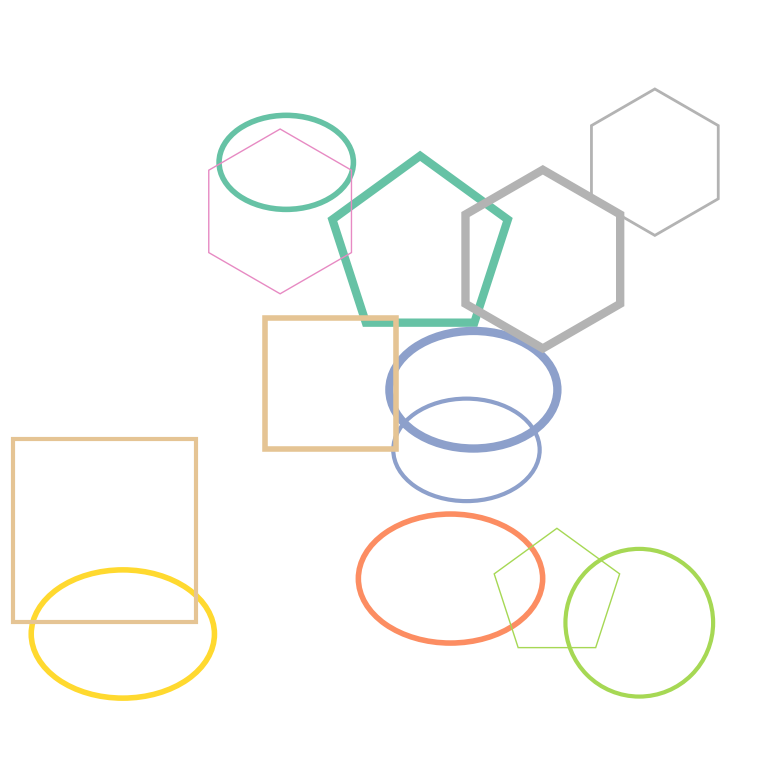[{"shape": "oval", "thickness": 2, "radius": 0.44, "center": [0.372, 0.789]}, {"shape": "pentagon", "thickness": 3, "radius": 0.6, "center": [0.546, 0.678]}, {"shape": "oval", "thickness": 2, "radius": 0.6, "center": [0.585, 0.249]}, {"shape": "oval", "thickness": 1.5, "radius": 0.48, "center": [0.606, 0.416]}, {"shape": "oval", "thickness": 3, "radius": 0.55, "center": [0.615, 0.494]}, {"shape": "hexagon", "thickness": 0.5, "radius": 0.53, "center": [0.364, 0.725]}, {"shape": "pentagon", "thickness": 0.5, "radius": 0.43, "center": [0.723, 0.228]}, {"shape": "circle", "thickness": 1.5, "radius": 0.48, "center": [0.83, 0.191]}, {"shape": "oval", "thickness": 2, "radius": 0.59, "center": [0.16, 0.177]}, {"shape": "square", "thickness": 1.5, "radius": 0.59, "center": [0.136, 0.311]}, {"shape": "square", "thickness": 2, "radius": 0.43, "center": [0.429, 0.502]}, {"shape": "hexagon", "thickness": 3, "radius": 0.58, "center": [0.705, 0.663]}, {"shape": "hexagon", "thickness": 1, "radius": 0.48, "center": [0.85, 0.789]}]